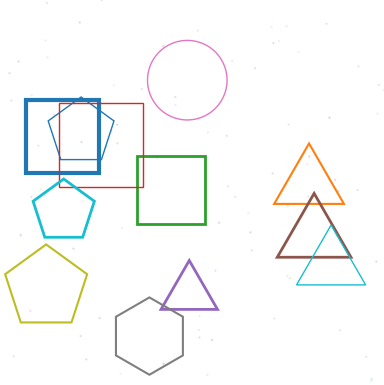[{"shape": "square", "thickness": 3, "radius": 0.47, "center": [0.162, 0.645]}, {"shape": "pentagon", "thickness": 1, "radius": 0.45, "center": [0.211, 0.658]}, {"shape": "triangle", "thickness": 1.5, "radius": 0.52, "center": [0.803, 0.523]}, {"shape": "square", "thickness": 2, "radius": 0.44, "center": [0.444, 0.506]}, {"shape": "square", "thickness": 1, "radius": 0.55, "center": [0.263, 0.622]}, {"shape": "triangle", "thickness": 2, "radius": 0.42, "center": [0.492, 0.239]}, {"shape": "triangle", "thickness": 2, "radius": 0.55, "center": [0.816, 0.387]}, {"shape": "circle", "thickness": 1, "radius": 0.52, "center": [0.486, 0.792]}, {"shape": "hexagon", "thickness": 1.5, "radius": 0.5, "center": [0.388, 0.127]}, {"shape": "pentagon", "thickness": 1.5, "radius": 0.56, "center": [0.12, 0.253]}, {"shape": "triangle", "thickness": 1, "radius": 0.52, "center": [0.86, 0.312]}, {"shape": "pentagon", "thickness": 2, "radius": 0.42, "center": [0.166, 0.451]}]